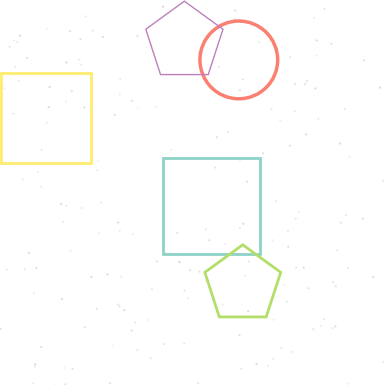[{"shape": "square", "thickness": 2, "radius": 0.63, "center": [0.549, 0.465]}, {"shape": "circle", "thickness": 2.5, "radius": 0.5, "center": [0.62, 0.844]}, {"shape": "pentagon", "thickness": 2, "radius": 0.52, "center": [0.631, 0.261]}, {"shape": "pentagon", "thickness": 1, "radius": 0.53, "center": [0.479, 0.892]}, {"shape": "square", "thickness": 2, "radius": 0.58, "center": [0.119, 0.694]}]